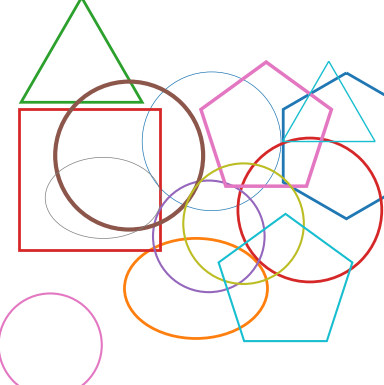[{"shape": "hexagon", "thickness": 2, "radius": 0.95, "center": [0.9, 0.621]}, {"shape": "circle", "thickness": 0.5, "radius": 0.9, "center": [0.55, 0.633]}, {"shape": "oval", "thickness": 2, "radius": 0.93, "center": [0.509, 0.251]}, {"shape": "triangle", "thickness": 2, "radius": 0.91, "center": [0.212, 0.825]}, {"shape": "circle", "thickness": 2, "radius": 0.93, "center": [0.805, 0.455]}, {"shape": "square", "thickness": 2, "radius": 0.92, "center": [0.233, 0.534]}, {"shape": "circle", "thickness": 1.5, "radius": 0.72, "center": [0.542, 0.386]}, {"shape": "circle", "thickness": 3, "radius": 0.96, "center": [0.336, 0.596]}, {"shape": "circle", "thickness": 1.5, "radius": 0.67, "center": [0.13, 0.104]}, {"shape": "pentagon", "thickness": 2.5, "radius": 0.89, "center": [0.691, 0.661]}, {"shape": "oval", "thickness": 0.5, "radius": 0.75, "center": [0.268, 0.486]}, {"shape": "circle", "thickness": 1.5, "radius": 0.78, "center": [0.633, 0.419]}, {"shape": "pentagon", "thickness": 1.5, "radius": 0.91, "center": [0.742, 0.262]}, {"shape": "triangle", "thickness": 1, "radius": 0.69, "center": [0.854, 0.702]}]